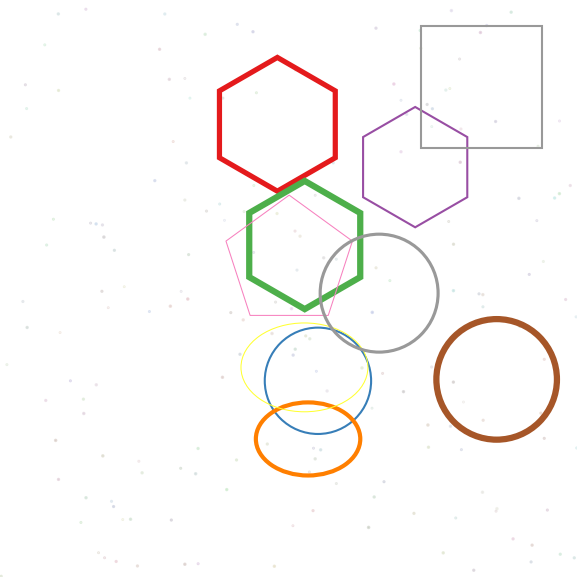[{"shape": "hexagon", "thickness": 2.5, "radius": 0.58, "center": [0.48, 0.784]}, {"shape": "circle", "thickness": 1, "radius": 0.46, "center": [0.551, 0.34]}, {"shape": "hexagon", "thickness": 3, "radius": 0.55, "center": [0.528, 0.575]}, {"shape": "hexagon", "thickness": 1, "radius": 0.52, "center": [0.719, 0.71]}, {"shape": "oval", "thickness": 2, "radius": 0.45, "center": [0.533, 0.239]}, {"shape": "oval", "thickness": 0.5, "radius": 0.55, "center": [0.527, 0.363]}, {"shape": "circle", "thickness": 3, "radius": 0.52, "center": [0.86, 0.342]}, {"shape": "pentagon", "thickness": 0.5, "radius": 0.58, "center": [0.501, 0.546]}, {"shape": "square", "thickness": 1, "radius": 0.53, "center": [0.834, 0.849]}, {"shape": "circle", "thickness": 1.5, "radius": 0.51, "center": [0.657, 0.492]}]